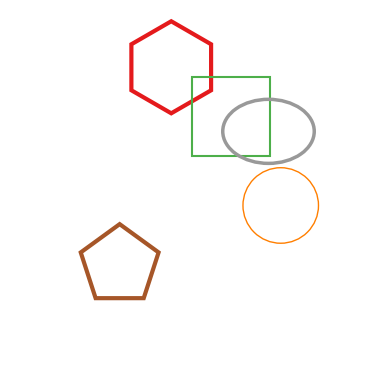[{"shape": "hexagon", "thickness": 3, "radius": 0.6, "center": [0.445, 0.825]}, {"shape": "square", "thickness": 1.5, "radius": 0.51, "center": [0.6, 0.698]}, {"shape": "circle", "thickness": 1, "radius": 0.49, "center": [0.729, 0.466]}, {"shape": "pentagon", "thickness": 3, "radius": 0.53, "center": [0.311, 0.312]}, {"shape": "oval", "thickness": 2.5, "radius": 0.59, "center": [0.697, 0.659]}]